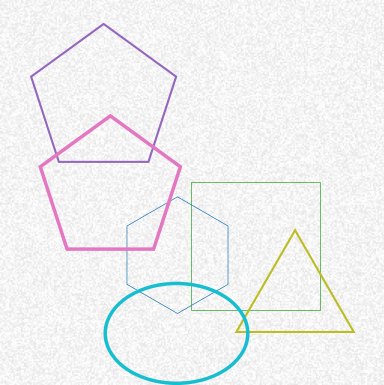[{"shape": "hexagon", "thickness": 0.5, "radius": 0.76, "center": [0.461, 0.337]}, {"shape": "square", "thickness": 0.5, "radius": 0.83, "center": [0.664, 0.361]}, {"shape": "pentagon", "thickness": 1.5, "radius": 0.99, "center": [0.269, 0.74]}, {"shape": "pentagon", "thickness": 2.5, "radius": 0.96, "center": [0.287, 0.508]}, {"shape": "triangle", "thickness": 1.5, "radius": 0.88, "center": [0.766, 0.226]}, {"shape": "oval", "thickness": 2.5, "radius": 0.93, "center": [0.458, 0.134]}]